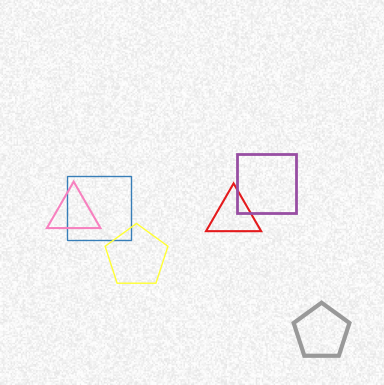[{"shape": "triangle", "thickness": 1.5, "radius": 0.41, "center": [0.607, 0.441]}, {"shape": "square", "thickness": 1, "radius": 0.42, "center": [0.256, 0.459]}, {"shape": "square", "thickness": 2, "radius": 0.38, "center": [0.692, 0.524]}, {"shape": "pentagon", "thickness": 1, "radius": 0.43, "center": [0.355, 0.334]}, {"shape": "triangle", "thickness": 1.5, "radius": 0.4, "center": [0.191, 0.448]}, {"shape": "pentagon", "thickness": 3, "radius": 0.38, "center": [0.835, 0.138]}]